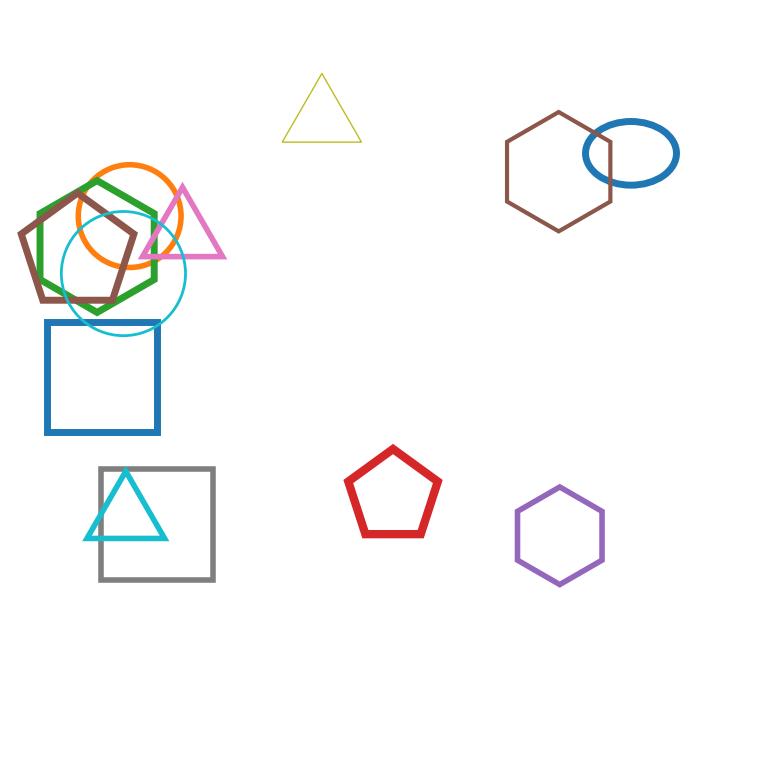[{"shape": "square", "thickness": 2.5, "radius": 0.36, "center": [0.133, 0.51]}, {"shape": "oval", "thickness": 2.5, "radius": 0.3, "center": [0.819, 0.801]}, {"shape": "circle", "thickness": 2, "radius": 0.33, "center": [0.168, 0.719]}, {"shape": "hexagon", "thickness": 2.5, "radius": 0.43, "center": [0.126, 0.68]}, {"shape": "pentagon", "thickness": 3, "radius": 0.31, "center": [0.51, 0.356]}, {"shape": "hexagon", "thickness": 2, "radius": 0.32, "center": [0.727, 0.304]}, {"shape": "pentagon", "thickness": 2.5, "radius": 0.38, "center": [0.101, 0.672]}, {"shape": "hexagon", "thickness": 1.5, "radius": 0.39, "center": [0.726, 0.777]}, {"shape": "triangle", "thickness": 2, "radius": 0.3, "center": [0.237, 0.697]}, {"shape": "square", "thickness": 2, "radius": 0.36, "center": [0.204, 0.319]}, {"shape": "triangle", "thickness": 0.5, "radius": 0.3, "center": [0.418, 0.845]}, {"shape": "circle", "thickness": 1, "radius": 0.4, "center": [0.16, 0.645]}, {"shape": "triangle", "thickness": 2, "radius": 0.29, "center": [0.163, 0.33]}]